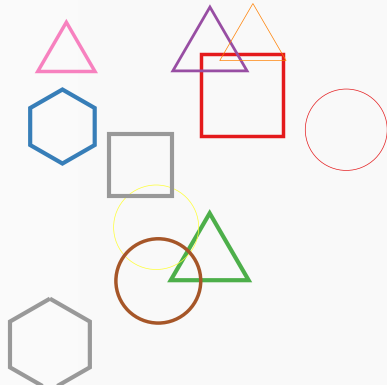[{"shape": "circle", "thickness": 0.5, "radius": 0.53, "center": [0.894, 0.663]}, {"shape": "square", "thickness": 2.5, "radius": 0.53, "center": [0.625, 0.754]}, {"shape": "hexagon", "thickness": 3, "radius": 0.48, "center": [0.161, 0.671]}, {"shape": "triangle", "thickness": 3, "radius": 0.58, "center": [0.541, 0.33]}, {"shape": "triangle", "thickness": 2, "radius": 0.55, "center": [0.542, 0.871]}, {"shape": "triangle", "thickness": 0.5, "radius": 0.49, "center": [0.653, 0.892]}, {"shape": "circle", "thickness": 0.5, "radius": 0.55, "center": [0.403, 0.41]}, {"shape": "circle", "thickness": 2.5, "radius": 0.55, "center": [0.409, 0.27]}, {"shape": "triangle", "thickness": 2.5, "radius": 0.43, "center": [0.171, 0.857]}, {"shape": "hexagon", "thickness": 3, "radius": 0.59, "center": [0.129, 0.105]}, {"shape": "square", "thickness": 3, "radius": 0.41, "center": [0.363, 0.572]}]